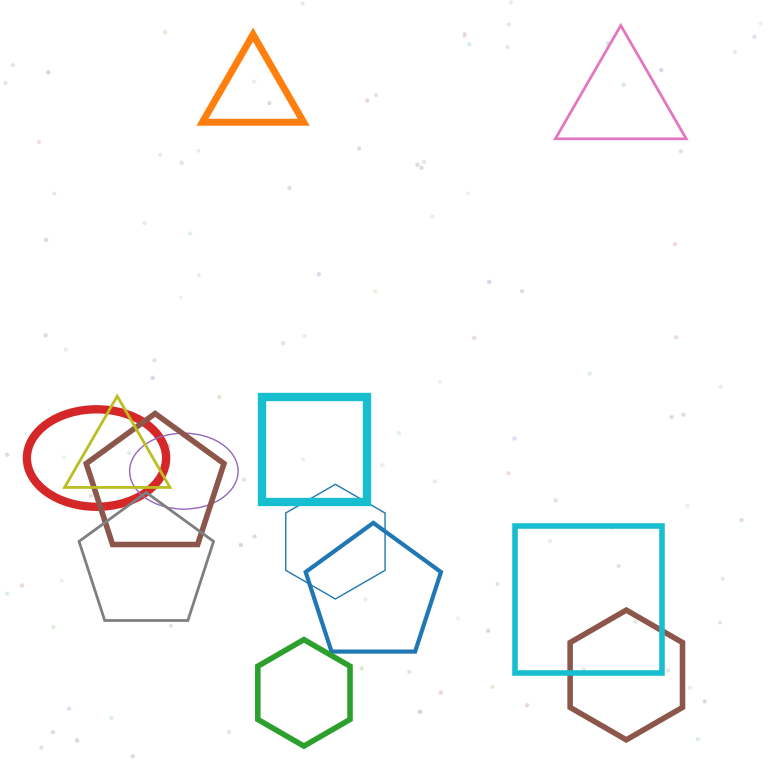[{"shape": "pentagon", "thickness": 1.5, "radius": 0.46, "center": [0.485, 0.229]}, {"shape": "hexagon", "thickness": 0.5, "radius": 0.37, "center": [0.436, 0.297]}, {"shape": "triangle", "thickness": 2.5, "radius": 0.38, "center": [0.329, 0.879]}, {"shape": "hexagon", "thickness": 2, "radius": 0.35, "center": [0.395, 0.1]}, {"shape": "oval", "thickness": 3, "radius": 0.45, "center": [0.125, 0.405]}, {"shape": "oval", "thickness": 0.5, "radius": 0.35, "center": [0.239, 0.388]}, {"shape": "hexagon", "thickness": 2, "radius": 0.42, "center": [0.813, 0.123]}, {"shape": "pentagon", "thickness": 2, "radius": 0.47, "center": [0.201, 0.369]}, {"shape": "triangle", "thickness": 1, "radius": 0.49, "center": [0.806, 0.869]}, {"shape": "pentagon", "thickness": 1, "radius": 0.46, "center": [0.19, 0.268]}, {"shape": "triangle", "thickness": 1, "radius": 0.4, "center": [0.152, 0.406]}, {"shape": "square", "thickness": 3, "radius": 0.34, "center": [0.408, 0.416]}, {"shape": "square", "thickness": 2, "radius": 0.48, "center": [0.765, 0.222]}]